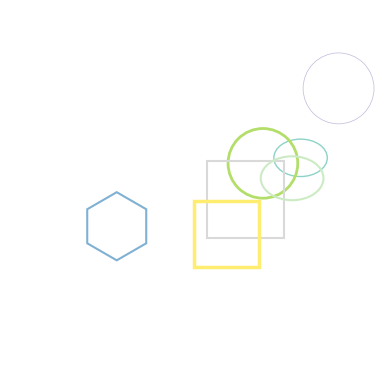[{"shape": "oval", "thickness": 1, "radius": 0.35, "center": [0.781, 0.59]}, {"shape": "circle", "thickness": 0.5, "radius": 0.46, "center": [0.879, 0.77]}, {"shape": "hexagon", "thickness": 1.5, "radius": 0.44, "center": [0.303, 0.412]}, {"shape": "circle", "thickness": 2, "radius": 0.45, "center": [0.683, 0.576]}, {"shape": "square", "thickness": 1.5, "radius": 0.5, "center": [0.638, 0.481]}, {"shape": "oval", "thickness": 1.5, "radius": 0.41, "center": [0.759, 0.537]}, {"shape": "square", "thickness": 2.5, "radius": 0.42, "center": [0.589, 0.392]}]